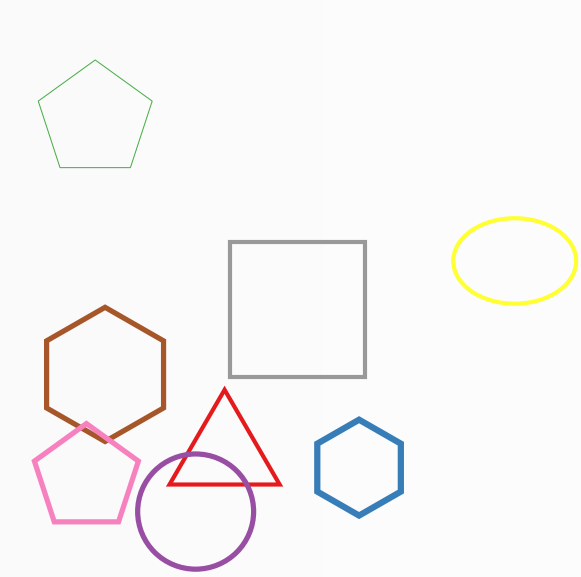[{"shape": "triangle", "thickness": 2, "radius": 0.55, "center": [0.386, 0.215]}, {"shape": "hexagon", "thickness": 3, "radius": 0.41, "center": [0.618, 0.189]}, {"shape": "pentagon", "thickness": 0.5, "radius": 0.52, "center": [0.164, 0.792]}, {"shape": "circle", "thickness": 2.5, "radius": 0.5, "center": [0.337, 0.113]}, {"shape": "oval", "thickness": 2, "radius": 0.53, "center": [0.886, 0.547]}, {"shape": "hexagon", "thickness": 2.5, "radius": 0.58, "center": [0.181, 0.351]}, {"shape": "pentagon", "thickness": 2.5, "radius": 0.47, "center": [0.149, 0.172]}, {"shape": "square", "thickness": 2, "radius": 0.58, "center": [0.512, 0.463]}]